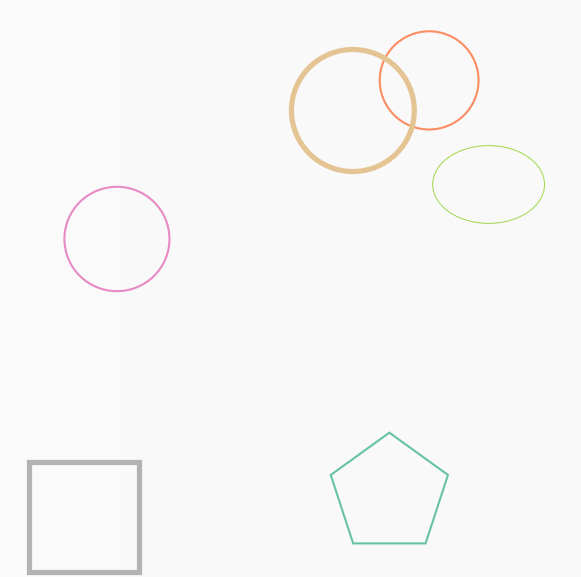[{"shape": "pentagon", "thickness": 1, "radius": 0.53, "center": [0.67, 0.144]}, {"shape": "circle", "thickness": 1, "radius": 0.43, "center": [0.738, 0.86]}, {"shape": "circle", "thickness": 1, "radius": 0.45, "center": [0.201, 0.585]}, {"shape": "oval", "thickness": 0.5, "radius": 0.48, "center": [0.841, 0.68]}, {"shape": "circle", "thickness": 2.5, "radius": 0.53, "center": [0.607, 0.808]}, {"shape": "square", "thickness": 2.5, "radius": 0.47, "center": [0.144, 0.104]}]